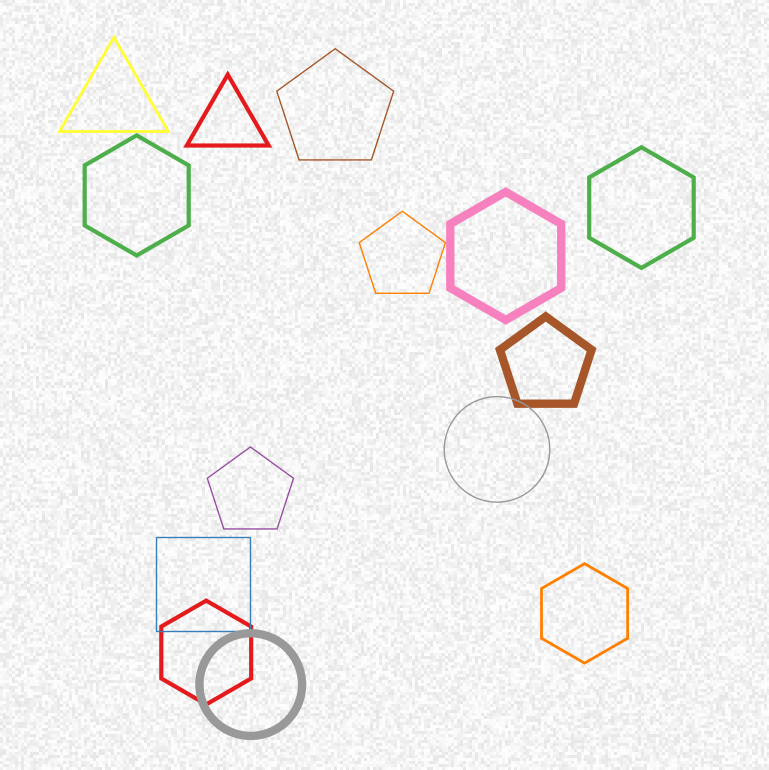[{"shape": "triangle", "thickness": 1.5, "radius": 0.31, "center": [0.296, 0.842]}, {"shape": "hexagon", "thickness": 1.5, "radius": 0.34, "center": [0.268, 0.153]}, {"shape": "square", "thickness": 0.5, "radius": 0.3, "center": [0.264, 0.242]}, {"shape": "hexagon", "thickness": 1.5, "radius": 0.39, "center": [0.833, 0.73]}, {"shape": "hexagon", "thickness": 1.5, "radius": 0.39, "center": [0.178, 0.746]}, {"shape": "pentagon", "thickness": 0.5, "radius": 0.29, "center": [0.325, 0.361]}, {"shape": "pentagon", "thickness": 0.5, "radius": 0.29, "center": [0.523, 0.667]}, {"shape": "hexagon", "thickness": 1, "radius": 0.32, "center": [0.759, 0.203]}, {"shape": "triangle", "thickness": 1, "radius": 0.41, "center": [0.148, 0.87]}, {"shape": "pentagon", "thickness": 3, "radius": 0.31, "center": [0.709, 0.526]}, {"shape": "pentagon", "thickness": 0.5, "radius": 0.4, "center": [0.435, 0.857]}, {"shape": "hexagon", "thickness": 3, "radius": 0.42, "center": [0.657, 0.668]}, {"shape": "circle", "thickness": 0.5, "radius": 0.34, "center": [0.645, 0.416]}, {"shape": "circle", "thickness": 3, "radius": 0.33, "center": [0.326, 0.111]}]